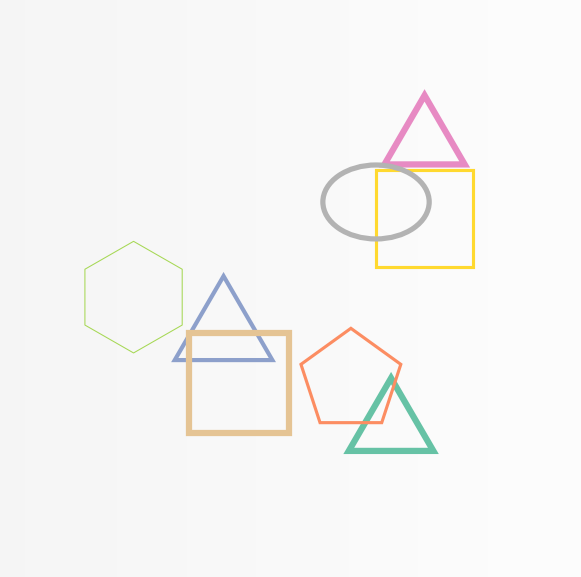[{"shape": "triangle", "thickness": 3, "radius": 0.42, "center": [0.673, 0.26]}, {"shape": "pentagon", "thickness": 1.5, "radius": 0.45, "center": [0.604, 0.34]}, {"shape": "triangle", "thickness": 2, "radius": 0.48, "center": [0.385, 0.424]}, {"shape": "triangle", "thickness": 3, "radius": 0.4, "center": [0.73, 0.754]}, {"shape": "hexagon", "thickness": 0.5, "radius": 0.48, "center": [0.23, 0.485]}, {"shape": "square", "thickness": 1.5, "radius": 0.42, "center": [0.73, 0.621]}, {"shape": "square", "thickness": 3, "radius": 0.43, "center": [0.412, 0.336]}, {"shape": "oval", "thickness": 2.5, "radius": 0.46, "center": [0.647, 0.649]}]